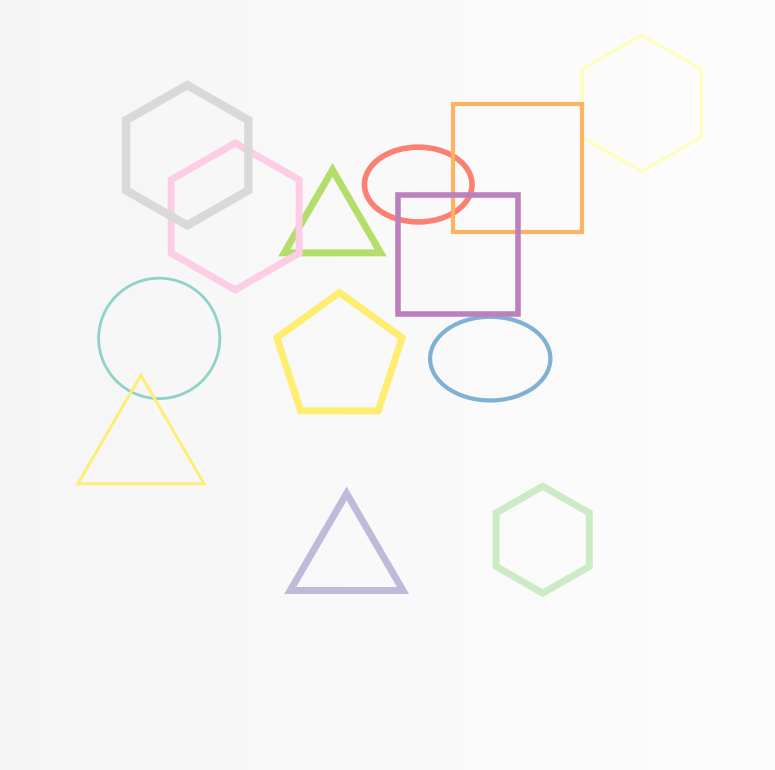[{"shape": "circle", "thickness": 1, "radius": 0.39, "center": [0.205, 0.561]}, {"shape": "hexagon", "thickness": 1, "radius": 0.44, "center": [0.828, 0.866]}, {"shape": "triangle", "thickness": 2.5, "radius": 0.42, "center": [0.447, 0.275]}, {"shape": "oval", "thickness": 2, "radius": 0.35, "center": [0.54, 0.76]}, {"shape": "oval", "thickness": 1.5, "radius": 0.39, "center": [0.633, 0.534]}, {"shape": "square", "thickness": 1.5, "radius": 0.42, "center": [0.668, 0.782]}, {"shape": "triangle", "thickness": 2.5, "radius": 0.36, "center": [0.429, 0.708]}, {"shape": "hexagon", "thickness": 2.5, "radius": 0.48, "center": [0.303, 0.719]}, {"shape": "hexagon", "thickness": 3, "radius": 0.46, "center": [0.242, 0.798]}, {"shape": "square", "thickness": 2, "radius": 0.39, "center": [0.591, 0.67]}, {"shape": "hexagon", "thickness": 2.5, "radius": 0.35, "center": [0.7, 0.299]}, {"shape": "triangle", "thickness": 1, "radius": 0.47, "center": [0.182, 0.419]}, {"shape": "pentagon", "thickness": 2.5, "radius": 0.42, "center": [0.438, 0.535]}]